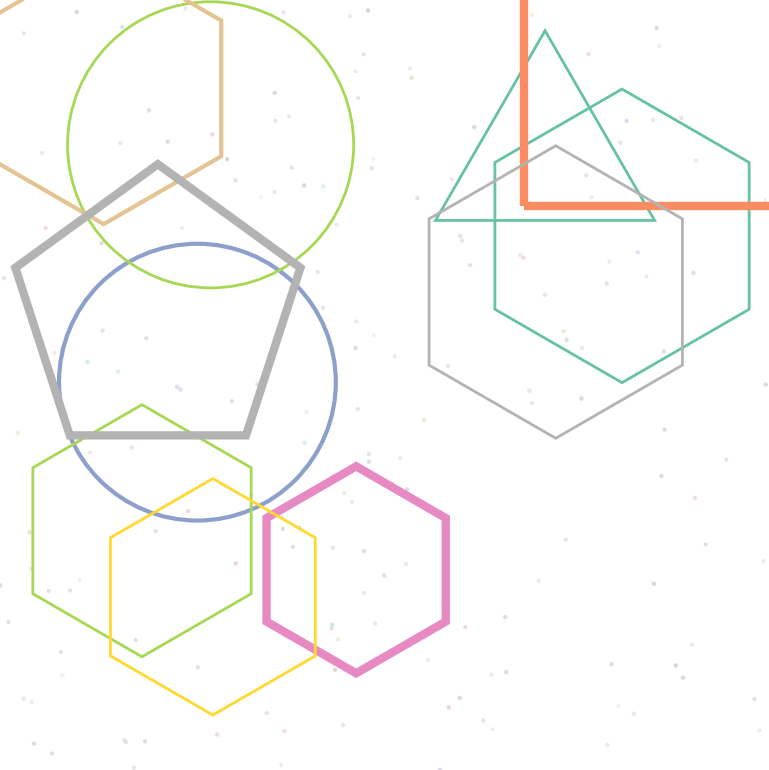[{"shape": "hexagon", "thickness": 1, "radius": 0.95, "center": [0.808, 0.694]}, {"shape": "triangle", "thickness": 1, "radius": 0.82, "center": [0.708, 0.796]}, {"shape": "square", "thickness": 3, "radius": 0.81, "center": [0.843, 0.896]}, {"shape": "circle", "thickness": 1.5, "radius": 0.9, "center": [0.256, 0.504]}, {"shape": "hexagon", "thickness": 3, "radius": 0.67, "center": [0.463, 0.26]}, {"shape": "circle", "thickness": 1, "radius": 0.93, "center": [0.274, 0.812]}, {"shape": "hexagon", "thickness": 1, "radius": 0.82, "center": [0.184, 0.311]}, {"shape": "hexagon", "thickness": 1, "radius": 0.77, "center": [0.276, 0.225]}, {"shape": "hexagon", "thickness": 1.5, "radius": 0.88, "center": [0.135, 0.885]}, {"shape": "hexagon", "thickness": 1, "radius": 0.95, "center": [0.722, 0.621]}, {"shape": "pentagon", "thickness": 3, "radius": 0.97, "center": [0.205, 0.592]}]